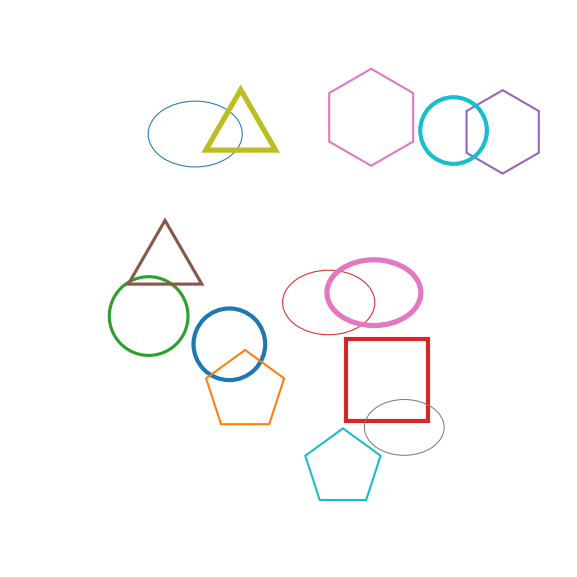[{"shape": "oval", "thickness": 0.5, "radius": 0.41, "center": [0.338, 0.767]}, {"shape": "circle", "thickness": 2, "radius": 0.31, "center": [0.397, 0.403]}, {"shape": "pentagon", "thickness": 1, "radius": 0.36, "center": [0.424, 0.322]}, {"shape": "circle", "thickness": 1.5, "radius": 0.34, "center": [0.257, 0.452]}, {"shape": "square", "thickness": 2, "radius": 0.36, "center": [0.67, 0.341]}, {"shape": "oval", "thickness": 0.5, "radius": 0.4, "center": [0.569, 0.475]}, {"shape": "hexagon", "thickness": 1, "radius": 0.36, "center": [0.87, 0.771]}, {"shape": "triangle", "thickness": 1.5, "radius": 0.37, "center": [0.286, 0.544]}, {"shape": "oval", "thickness": 2.5, "radius": 0.41, "center": [0.647, 0.492]}, {"shape": "hexagon", "thickness": 1, "radius": 0.42, "center": [0.643, 0.796]}, {"shape": "oval", "thickness": 0.5, "radius": 0.35, "center": [0.7, 0.259]}, {"shape": "triangle", "thickness": 2.5, "radius": 0.35, "center": [0.417, 0.774]}, {"shape": "circle", "thickness": 2, "radius": 0.29, "center": [0.785, 0.773]}, {"shape": "pentagon", "thickness": 1, "radius": 0.34, "center": [0.594, 0.189]}]